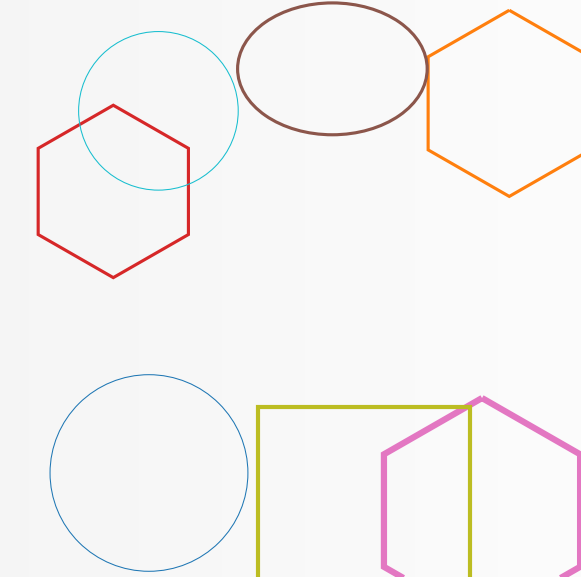[{"shape": "circle", "thickness": 0.5, "radius": 0.85, "center": [0.256, 0.18]}, {"shape": "hexagon", "thickness": 1.5, "radius": 0.81, "center": [0.876, 0.82]}, {"shape": "hexagon", "thickness": 1.5, "radius": 0.75, "center": [0.195, 0.668]}, {"shape": "oval", "thickness": 1.5, "radius": 0.82, "center": [0.572, 0.88]}, {"shape": "hexagon", "thickness": 3, "radius": 0.97, "center": [0.829, 0.115]}, {"shape": "square", "thickness": 2, "radius": 0.91, "center": [0.626, 0.112]}, {"shape": "circle", "thickness": 0.5, "radius": 0.69, "center": [0.273, 0.807]}]